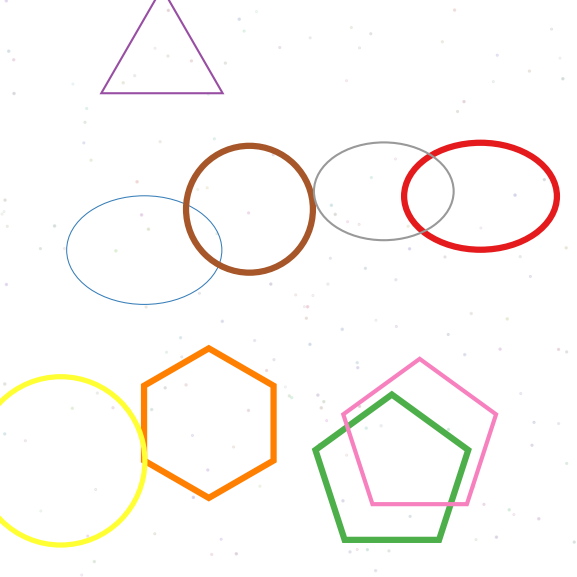[{"shape": "oval", "thickness": 3, "radius": 0.66, "center": [0.832, 0.659]}, {"shape": "oval", "thickness": 0.5, "radius": 0.67, "center": [0.25, 0.566]}, {"shape": "pentagon", "thickness": 3, "radius": 0.7, "center": [0.679, 0.177]}, {"shape": "triangle", "thickness": 1, "radius": 0.61, "center": [0.28, 0.898]}, {"shape": "hexagon", "thickness": 3, "radius": 0.65, "center": [0.362, 0.266]}, {"shape": "circle", "thickness": 2.5, "radius": 0.73, "center": [0.105, 0.201]}, {"shape": "circle", "thickness": 3, "radius": 0.55, "center": [0.432, 0.637]}, {"shape": "pentagon", "thickness": 2, "radius": 0.7, "center": [0.727, 0.239]}, {"shape": "oval", "thickness": 1, "radius": 0.6, "center": [0.665, 0.668]}]